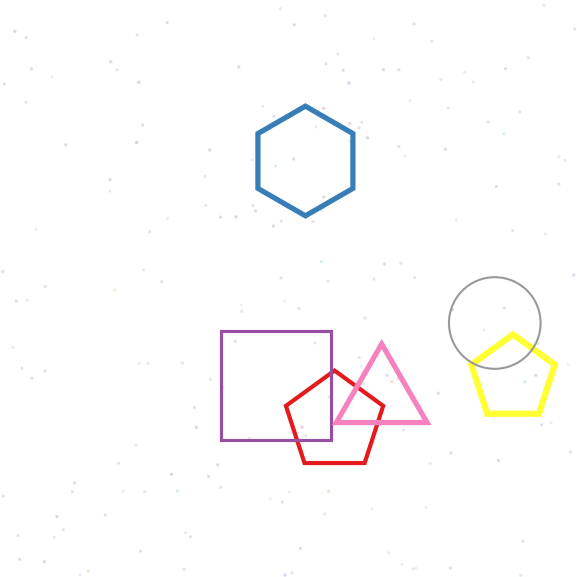[{"shape": "pentagon", "thickness": 2, "radius": 0.44, "center": [0.579, 0.269]}, {"shape": "hexagon", "thickness": 2.5, "radius": 0.47, "center": [0.529, 0.72]}, {"shape": "square", "thickness": 1.5, "radius": 0.47, "center": [0.478, 0.331]}, {"shape": "pentagon", "thickness": 3, "radius": 0.38, "center": [0.888, 0.344]}, {"shape": "triangle", "thickness": 2.5, "radius": 0.45, "center": [0.661, 0.313]}, {"shape": "circle", "thickness": 1, "radius": 0.4, "center": [0.857, 0.44]}]